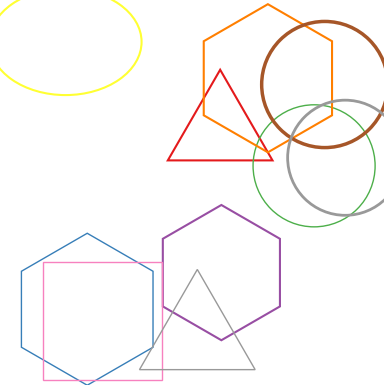[{"shape": "triangle", "thickness": 1.5, "radius": 0.78, "center": [0.572, 0.662]}, {"shape": "hexagon", "thickness": 1, "radius": 0.99, "center": [0.227, 0.197]}, {"shape": "circle", "thickness": 1, "radius": 0.79, "center": [0.816, 0.569]}, {"shape": "hexagon", "thickness": 1.5, "radius": 0.88, "center": [0.575, 0.292]}, {"shape": "hexagon", "thickness": 1.5, "radius": 0.96, "center": [0.696, 0.797]}, {"shape": "oval", "thickness": 1.5, "radius": 0.99, "center": [0.17, 0.891]}, {"shape": "circle", "thickness": 2.5, "radius": 0.82, "center": [0.844, 0.78]}, {"shape": "square", "thickness": 1, "radius": 0.77, "center": [0.266, 0.166]}, {"shape": "triangle", "thickness": 1, "radius": 0.87, "center": [0.513, 0.127]}, {"shape": "circle", "thickness": 2, "radius": 0.75, "center": [0.897, 0.59]}]